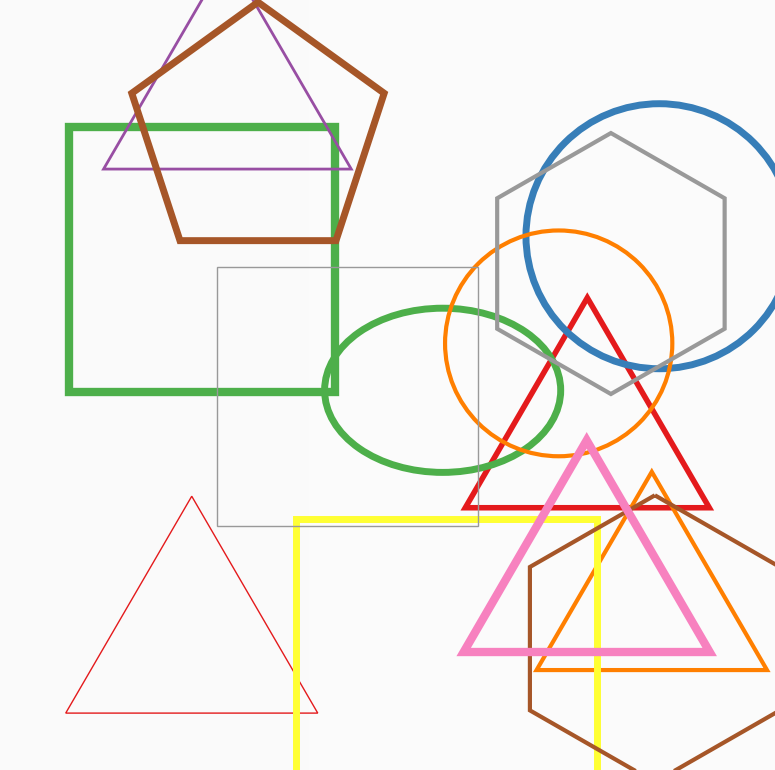[{"shape": "triangle", "thickness": 0.5, "radius": 0.94, "center": [0.247, 0.168]}, {"shape": "triangle", "thickness": 2, "radius": 0.91, "center": [0.758, 0.431]}, {"shape": "circle", "thickness": 2.5, "radius": 0.86, "center": [0.851, 0.693]}, {"shape": "square", "thickness": 3, "radius": 0.86, "center": [0.261, 0.663]}, {"shape": "oval", "thickness": 2.5, "radius": 0.76, "center": [0.571, 0.493]}, {"shape": "triangle", "thickness": 1, "radius": 0.92, "center": [0.293, 0.873]}, {"shape": "circle", "thickness": 1.5, "radius": 0.73, "center": [0.721, 0.554]}, {"shape": "triangle", "thickness": 1.5, "radius": 0.86, "center": [0.841, 0.216]}, {"shape": "square", "thickness": 2.5, "radius": 0.97, "center": [0.576, 0.131]}, {"shape": "hexagon", "thickness": 1.5, "radius": 0.93, "center": [0.845, 0.171]}, {"shape": "pentagon", "thickness": 2.5, "radius": 0.86, "center": [0.333, 0.826]}, {"shape": "triangle", "thickness": 3, "radius": 0.92, "center": [0.757, 0.245]}, {"shape": "square", "thickness": 0.5, "radius": 0.84, "center": [0.449, 0.485]}, {"shape": "hexagon", "thickness": 1.5, "radius": 0.85, "center": [0.788, 0.658]}]